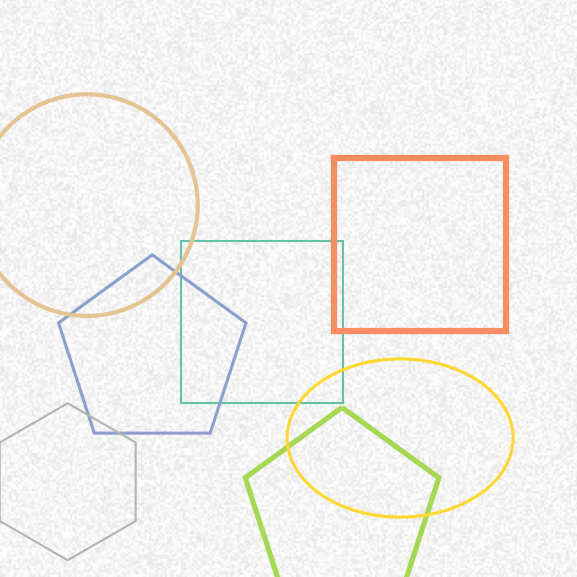[{"shape": "square", "thickness": 1, "radius": 0.7, "center": [0.453, 0.441]}, {"shape": "square", "thickness": 3, "radius": 0.75, "center": [0.727, 0.575]}, {"shape": "pentagon", "thickness": 1.5, "radius": 0.85, "center": [0.264, 0.387]}, {"shape": "pentagon", "thickness": 2.5, "radius": 0.88, "center": [0.592, 0.117]}, {"shape": "oval", "thickness": 1.5, "radius": 0.98, "center": [0.693, 0.241]}, {"shape": "circle", "thickness": 2, "radius": 0.96, "center": [0.15, 0.644]}, {"shape": "hexagon", "thickness": 1, "radius": 0.68, "center": [0.117, 0.165]}]